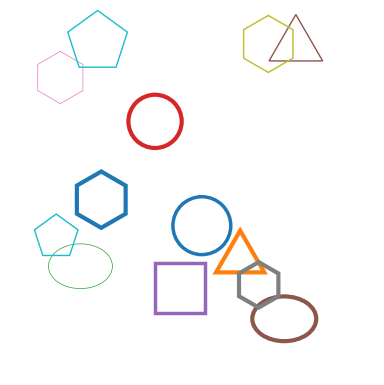[{"shape": "circle", "thickness": 2.5, "radius": 0.38, "center": [0.524, 0.414]}, {"shape": "hexagon", "thickness": 3, "radius": 0.37, "center": [0.263, 0.481]}, {"shape": "triangle", "thickness": 3, "radius": 0.36, "center": [0.624, 0.329]}, {"shape": "oval", "thickness": 0.5, "radius": 0.42, "center": [0.209, 0.308]}, {"shape": "circle", "thickness": 3, "radius": 0.35, "center": [0.403, 0.685]}, {"shape": "square", "thickness": 2.5, "radius": 0.32, "center": [0.468, 0.252]}, {"shape": "triangle", "thickness": 1, "radius": 0.4, "center": [0.768, 0.882]}, {"shape": "oval", "thickness": 3, "radius": 0.42, "center": [0.738, 0.172]}, {"shape": "hexagon", "thickness": 0.5, "radius": 0.34, "center": [0.157, 0.799]}, {"shape": "hexagon", "thickness": 3, "radius": 0.3, "center": [0.672, 0.26]}, {"shape": "hexagon", "thickness": 1, "radius": 0.37, "center": [0.697, 0.886]}, {"shape": "pentagon", "thickness": 1, "radius": 0.41, "center": [0.253, 0.891]}, {"shape": "pentagon", "thickness": 1, "radius": 0.3, "center": [0.146, 0.385]}]